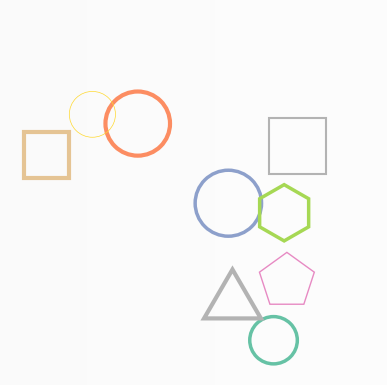[{"shape": "circle", "thickness": 2.5, "radius": 0.31, "center": [0.706, 0.116]}, {"shape": "circle", "thickness": 3, "radius": 0.42, "center": [0.355, 0.679]}, {"shape": "circle", "thickness": 2.5, "radius": 0.43, "center": [0.589, 0.472]}, {"shape": "pentagon", "thickness": 1, "radius": 0.37, "center": [0.74, 0.27]}, {"shape": "hexagon", "thickness": 2.5, "radius": 0.37, "center": [0.733, 0.447]}, {"shape": "circle", "thickness": 0.5, "radius": 0.3, "center": [0.238, 0.703]}, {"shape": "square", "thickness": 3, "radius": 0.29, "center": [0.12, 0.597]}, {"shape": "square", "thickness": 1.5, "radius": 0.37, "center": [0.768, 0.62]}, {"shape": "triangle", "thickness": 3, "radius": 0.42, "center": [0.6, 0.215]}]